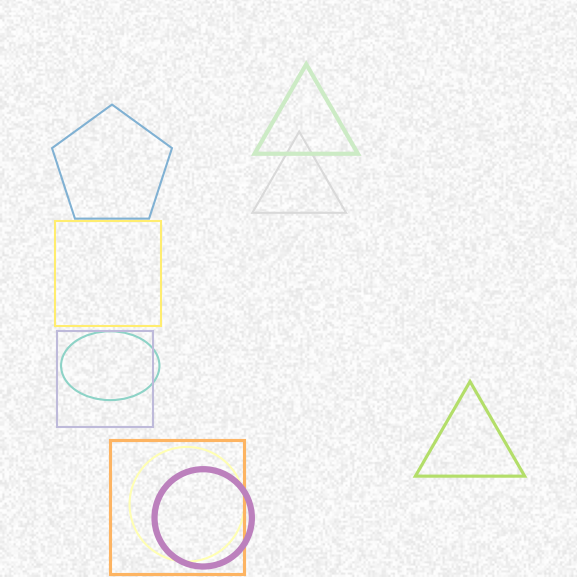[{"shape": "oval", "thickness": 1, "radius": 0.43, "center": [0.191, 0.366]}, {"shape": "circle", "thickness": 1, "radius": 0.5, "center": [0.324, 0.126]}, {"shape": "square", "thickness": 1, "radius": 0.41, "center": [0.182, 0.343]}, {"shape": "pentagon", "thickness": 1, "radius": 0.55, "center": [0.194, 0.709]}, {"shape": "square", "thickness": 1.5, "radius": 0.58, "center": [0.307, 0.121]}, {"shape": "triangle", "thickness": 1.5, "radius": 0.55, "center": [0.814, 0.229]}, {"shape": "triangle", "thickness": 1, "radius": 0.47, "center": [0.518, 0.677]}, {"shape": "circle", "thickness": 3, "radius": 0.42, "center": [0.352, 0.102]}, {"shape": "triangle", "thickness": 2, "radius": 0.52, "center": [0.53, 0.785]}, {"shape": "square", "thickness": 1, "radius": 0.46, "center": [0.187, 0.526]}]